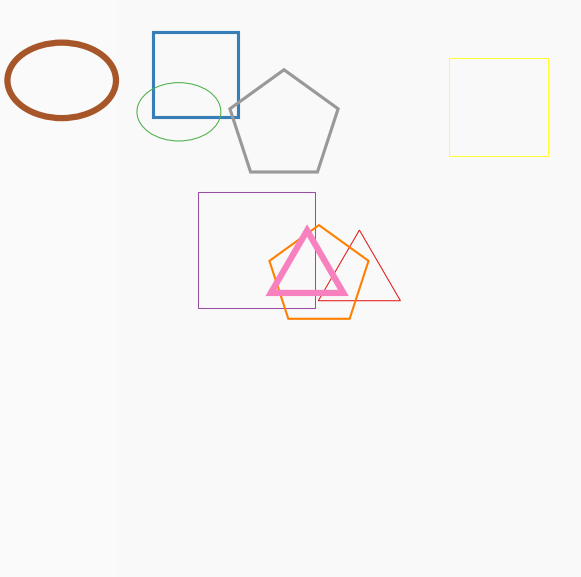[{"shape": "triangle", "thickness": 0.5, "radius": 0.41, "center": [0.618, 0.519]}, {"shape": "square", "thickness": 1.5, "radius": 0.37, "center": [0.337, 0.87]}, {"shape": "oval", "thickness": 0.5, "radius": 0.36, "center": [0.308, 0.806]}, {"shape": "square", "thickness": 0.5, "radius": 0.5, "center": [0.441, 0.566]}, {"shape": "pentagon", "thickness": 1, "radius": 0.45, "center": [0.549, 0.52]}, {"shape": "square", "thickness": 0.5, "radius": 0.42, "center": [0.858, 0.815]}, {"shape": "oval", "thickness": 3, "radius": 0.47, "center": [0.106, 0.86]}, {"shape": "triangle", "thickness": 3, "radius": 0.36, "center": [0.528, 0.528]}, {"shape": "pentagon", "thickness": 1.5, "radius": 0.49, "center": [0.489, 0.78]}]